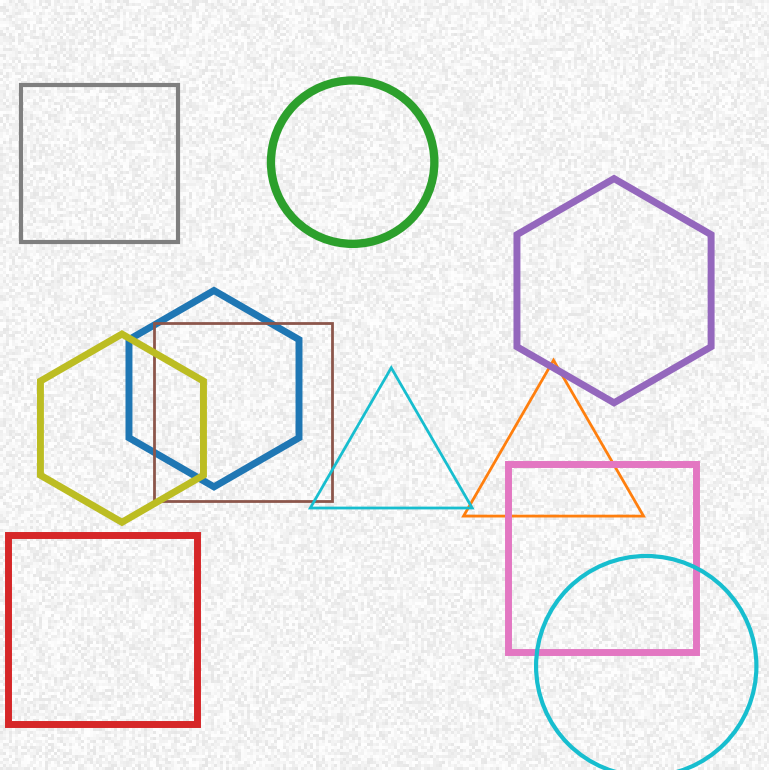[{"shape": "hexagon", "thickness": 2.5, "radius": 0.64, "center": [0.278, 0.495]}, {"shape": "triangle", "thickness": 1, "radius": 0.67, "center": [0.719, 0.397]}, {"shape": "circle", "thickness": 3, "radius": 0.53, "center": [0.458, 0.789]}, {"shape": "square", "thickness": 2.5, "radius": 0.61, "center": [0.133, 0.182]}, {"shape": "hexagon", "thickness": 2.5, "radius": 0.73, "center": [0.797, 0.622]}, {"shape": "square", "thickness": 1, "radius": 0.58, "center": [0.315, 0.465]}, {"shape": "square", "thickness": 2.5, "radius": 0.61, "center": [0.782, 0.275]}, {"shape": "square", "thickness": 1.5, "radius": 0.51, "center": [0.13, 0.788]}, {"shape": "hexagon", "thickness": 2.5, "radius": 0.61, "center": [0.158, 0.444]}, {"shape": "triangle", "thickness": 1, "radius": 0.61, "center": [0.508, 0.401]}, {"shape": "circle", "thickness": 1.5, "radius": 0.72, "center": [0.839, 0.135]}]